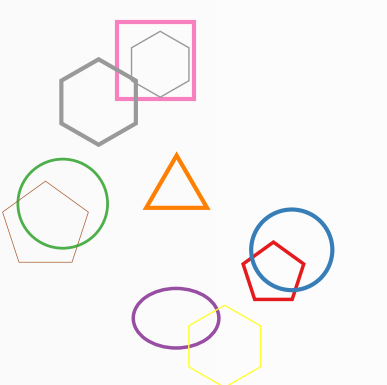[{"shape": "pentagon", "thickness": 2.5, "radius": 0.41, "center": [0.706, 0.289]}, {"shape": "circle", "thickness": 3, "radius": 0.52, "center": [0.753, 0.351]}, {"shape": "circle", "thickness": 2, "radius": 0.58, "center": [0.162, 0.471]}, {"shape": "oval", "thickness": 2.5, "radius": 0.55, "center": [0.454, 0.173]}, {"shape": "triangle", "thickness": 3, "radius": 0.45, "center": [0.456, 0.506]}, {"shape": "hexagon", "thickness": 1, "radius": 0.53, "center": [0.58, 0.1]}, {"shape": "pentagon", "thickness": 0.5, "radius": 0.58, "center": [0.117, 0.413]}, {"shape": "square", "thickness": 3, "radius": 0.5, "center": [0.402, 0.844]}, {"shape": "hexagon", "thickness": 1, "radius": 0.43, "center": [0.414, 0.833]}, {"shape": "hexagon", "thickness": 3, "radius": 0.55, "center": [0.255, 0.735]}]